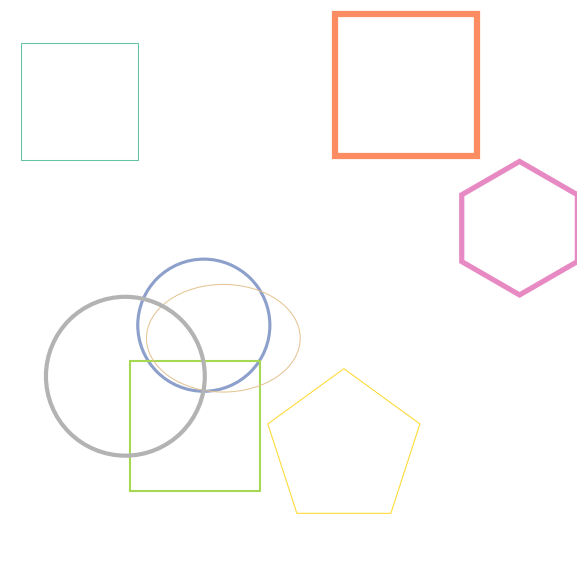[{"shape": "square", "thickness": 0.5, "radius": 0.51, "center": [0.138, 0.823]}, {"shape": "square", "thickness": 3, "radius": 0.61, "center": [0.703, 0.851]}, {"shape": "circle", "thickness": 1.5, "radius": 0.57, "center": [0.353, 0.436]}, {"shape": "hexagon", "thickness": 2.5, "radius": 0.58, "center": [0.9, 0.604]}, {"shape": "square", "thickness": 1, "radius": 0.56, "center": [0.337, 0.262]}, {"shape": "pentagon", "thickness": 0.5, "radius": 0.69, "center": [0.595, 0.222]}, {"shape": "oval", "thickness": 0.5, "radius": 0.67, "center": [0.387, 0.413]}, {"shape": "circle", "thickness": 2, "radius": 0.69, "center": [0.217, 0.348]}]